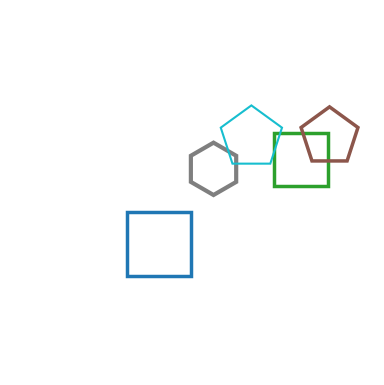[{"shape": "square", "thickness": 2.5, "radius": 0.41, "center": [0.414, 0.367]}, {"shape": "square", "thickness": 2.5, "radius": 0.35, "center": [0.782, 0.586]}, {"shape": "pentagon", "thickness": 2.5, "radius": 0.39, "center": [0.856, 0.645]}, {"shape": "hexagon", "thickness": 3, "radius": 0.34, "center": [0.555, 0.561]}, {"shape": "pentagon", "thickness": 1.5, "radius": 0.42, "center": [0.653, 0.643]}]